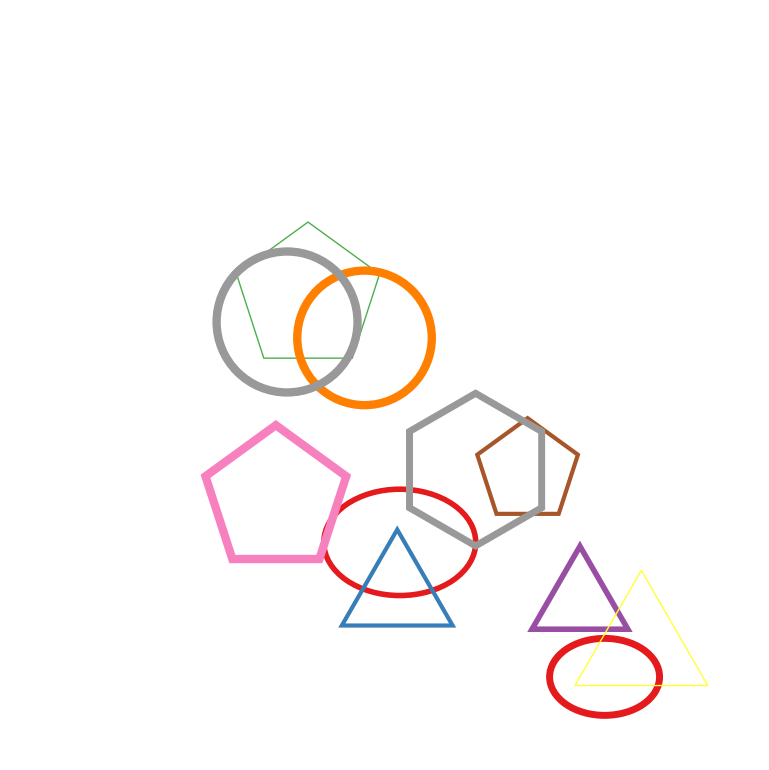[{"shape": "oval", "thickness": 2, "radius": 0.49, "center": [0.519, 0.296]}, {"shape": "oval", "thickness": 2.5, "radius": 0.36, "center": [0.785, 0.121]}, {"shape": "triangle", "thickness": 1.5, "radius": 0.42, "center": [0.516, 0.229]}, {"shape": "pentagon", "thickness": 0.5, "radius": 0.49, "center": [0.4, 0.614]}, {"shape": "triangle", "thickness": 2, "radius": 0.36, "center": [0.753, 0.219]}, {"shape": "circle", "thickness": 3, "radius": 0.44, "center": [0.473, 0.561]}, {"shape": "triangle", "thickness": 0.5, "radius": 0.5, "center": [0.833, 0.16]}, {"shape": "pentagon", "thickness": 1.5, "radius": 0.34, "center": [0.685, 0.388]}, {"shape": "pentagon", "thickness": 3, "radius": 0.48, "center": [0.358, 0.352]}, {"shape": "circle", "thickness": 3, "radius": 0.46, "center": [0.373, 0.582]}, {"shape": "hexagon", "thickness": 2.5, "radius": 0.5, "center": [0.618, 0.39]}]